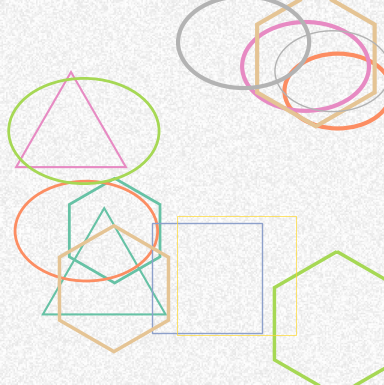[{"shape": "hexagon", "thickness": 2, "radius": 0.68, "center": [0.298, 0.401]}, {"shape": "triangle", "thickness": 1.5, "radius": 0.92, "center": [0.271, 0.275]}, {"shape": "oval", "thickness": 2, "radius": 0.93, "center": [0.224, 0.4]}, {"shape": "oval", "thickness": 3, "radius": 0.69, "center": [0.878, 0.764]}, {"shape": "square", "thickness": 1, "radius": 0.72, "center": [0.537, 0.278]}, {"shape": "triangle", "thickness": 1.5, "radius": 0.82, "center": [0.184, 0.648]}, {"shape": "oval", "thickness": 3, "radius": 0.82, "center": [0.794, 0.827]}, {"shape": "oval", "thickness": 2, "radius": 0.98, "center": [0.218, 0.66]}, {"shape": "hexagon", "thickness": 2.5, "radius": 0.94, "center": [0.875, 0.159]}, {"shape": "square", "thickness": 0.5, "radius": 0.77, "center": [0.615, 0.286]}, {"shape": "hexagon", "thickness": 3, "radius": 0.88, "center": [0.821, 0.848]}, {"shape": "hexagon", "thickness": 2.5, "radius": 0.82, "center": [0.296, 0.25]}, {"shape": "oval", "thickness": 1, "radius": 0.75, "center": [0.864, 0.815]}, {"shape": "oval", "thickness": 3, "radius": 0.85, "center": [0.633, 0.89]}]